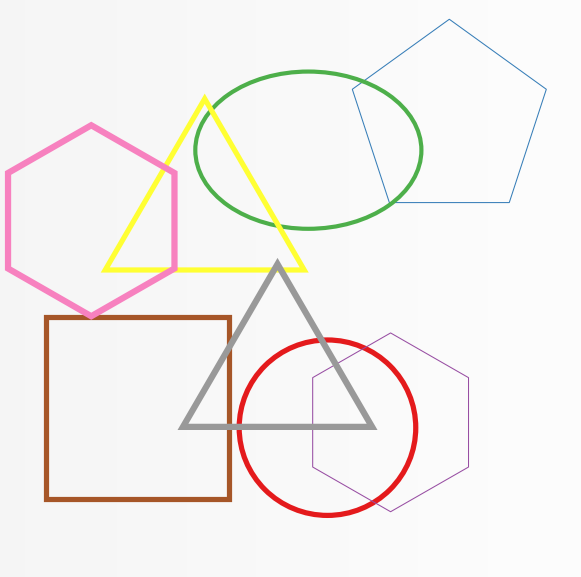[{"shape": "circle", "thickness": 2.5, "radius": 0.76, "center": [0.563, 0.259]}, {"shape": "pentagon", "thickness": 0.5, "radius": 0.88, "center": [0.773, 0.79]}, {"shape": "oval", "thickness": 2, "radius": 0.97, "center": [0.531, 0.739]}, {"shape": "hexagon", "thickness": 0.5, "radius": 0.77, "center": [0.672, 0.268]}, {"shape": "triangle", "thickness": 2.5, "radius": 0.99, "center": [0.352, 0.63]}, {"shape": "square", "thickness": 2.5, "radius": 0.79, "center": [0.237, 0.293]}, {"shape": "hexagon", "thickness": 3, "radius": 0.83, "center": [0.157, 0.617]}, {"shape": "triangle", "thickness": 3, "radius": 0.94, "center": [0.477, 0.354]}]